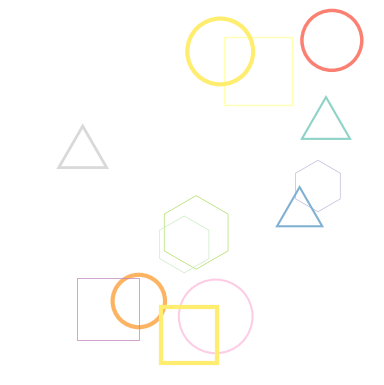[{"shape": "triangle", "thickness": 1.5, "radius": 0.36, "center": [0.847, 0.675]}, {"shape": "square", "thickness": 1, "radius": 0.45, "center": [0.671, 0.816]}, {"shape": "hexagon", "thickness": 0.5, "radius": 0.33, "center": [0.826, 0.517]}, {"shape": "circle", "thickness": 2.5, "radius": 0.39, "center": [0.862, 0.895]}, {"shape": "triangle", "thickness": 1.5, "radius": 0.34, "center": [0.778, 0.446]}, {"shape": "circle", "thickness": 3, "radius": 0.34, "center": [0.361, 0.218]}, {"shape": "hexagon", "thickness": 0.5, "radius": 0.48, "center": [0.51, 0.396]}, {"shape": "circle", "thickness": 1.5, "radius": 0.48, "center": [0.56, 0.178]}, {"shape": "triangle", "thickness": 2, "radius": 0.36, "center": [0.215, 0.601]}, {"shape": "square", "thickness": 0.5, "radius": 0.4, "center": [0.281, 0.196]}, {"shape": "hexagon", "thickness": 0.5, "radius": 0.37, "center": [0.479, 0.365]}, {"shape": "circle", "thickness": 3, "radius": 0.43, "center": [0.572, 0.866]}, {"shape": "square", "thickness": 3, "radius": 0.36, "center": [0.491, 0.129]}]